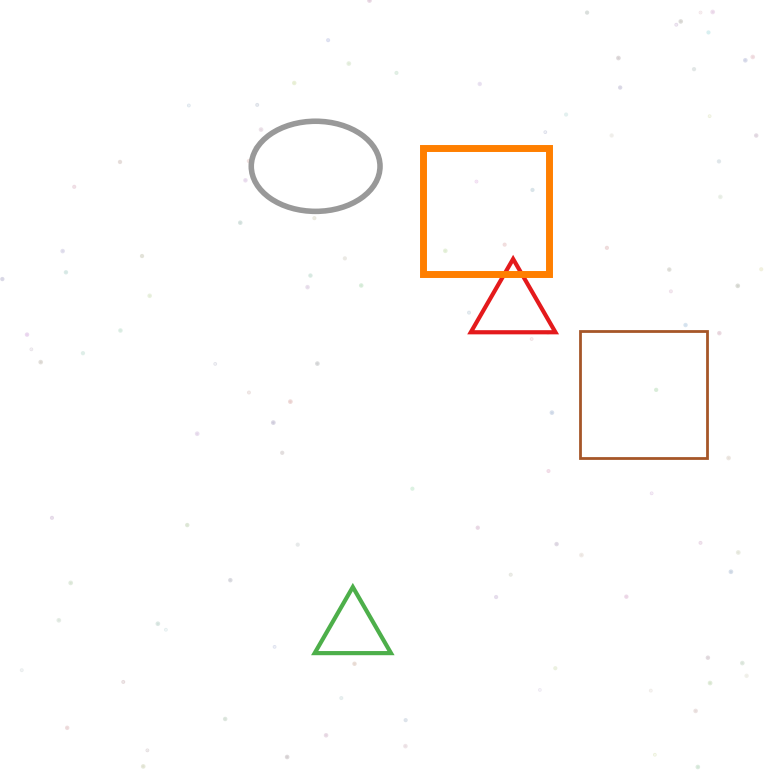[{"shape": "triangle", "thickness": 1.5, "radius": 0.32, "center": [0.666, 0.6]}, {"shape": "triangle", "thickness": 1.5, "radius": 0.29, "center": [0.458, 0.18]}, {"shape": "square", "thickness": 2.5, "radius": 0.41, "center": [0.632, 0.726]}, {"shape": "square", "thickness": 1, "radius": 0.41, "center": [0.835, 0.487]}, {"shape": "oval", "thickness": 2, "radius": 0.42, "center": [0.41, 0.784]}]